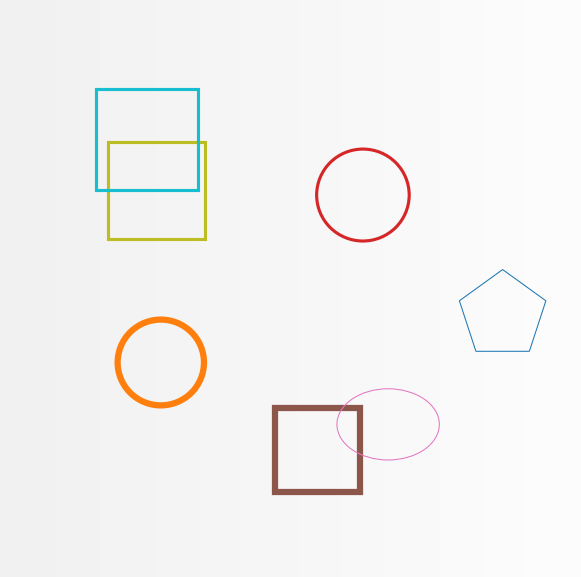[{"shape": "pentagon", "thickness": 0.5, "radius": 0.39, "center": [0.865, 0.454]}, {"shape": "circle", "thickness": 3, "radius": 0.37, "center": [0.277, 0.371]}, {"shape": "circle", "thickness": 1.5, "radius": 0.4, "center": [0.624, 0.661]}, {"shape": "square", "thickness": 3, "radius": 0.36, "center": [0.546, 0.22]}, {"shape": "oval", "thickness": 0.5, "radius": 0.44, "center": [0.668, 0.264]}, {"shape": "square", "thickness": 1.5, "radius": 0.42, "center": [0.27, 0.669]}, {"shape": "square", "thickness": 1.5, "radius": 0.44, "center": [0.253, 0.758]}]